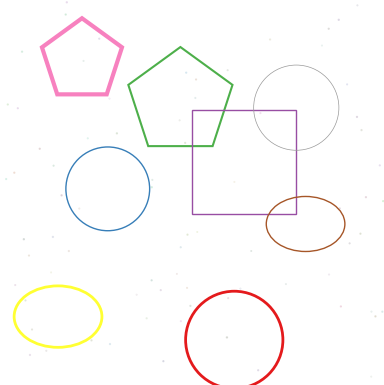[{"shape": "circle", "thickness": 2, "radius": 0.63, "center": [0.608, 0.117]}, {"shape": "circle", "thickness": 1, "radius": 0.54, "center": [0.28, 0.509]}, {"shape": "pentagon", "thickness": 1.5, "radius": 0.71, "center": [0.469, 0.736]}, {"shape": "square", "thickness": 1, "radius": 0.67, "center": [0.634, 0.578]}, {"shape": "oval", "thickness": 2, "radius": 0.57, "center": [0.151, 0.178]}, {"shape": "oval", "thickness": 1, "radius": 0.51, "center": [0.794, 0.418]}, {"shape": "pentagon", "thickness": 3, "radius": 0.55, "center": [0.213, 0.843]}, {"shape": "circle", "thickness": 0.5, "radius": 0.55, "center": [0.77, 0.72]}]